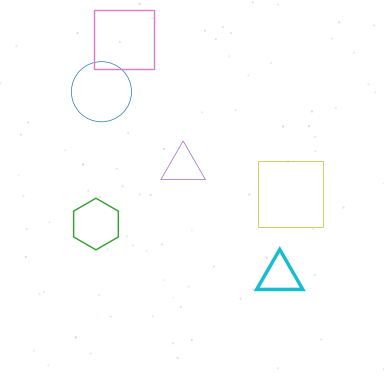[{"shape": "circle", "thickness": 0.5, "radius": 0.39, "center": [0.263, 0.762]}, {"shape": "hexagon", "thickness": 1, "radius": 0.34, "center": [0.249, 0.418]}, {"shape": "triangle", "thickness": 0.5, "radius": 0.33, "center": [0.476, 0.567]}, {"shape": "square", "thickness": 1, "radius": 0.38, "center": [0.322, 0.896]}, {"shape": "square", "thickness": 0.5, "radius": 0.43, "center": [0.755, 0.496]}, {"shape": "triangle", "thickness": 2.5, "radius": 0.35, "center": [0.727, 0.283]}]